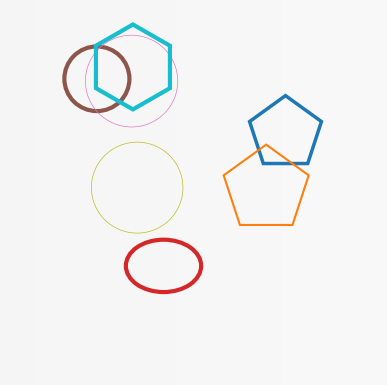[{"shape": "pentagon", "thickness": 2.5, "radius": 0.49, "center": [0.737, 0.654]}, {"shape": "pentagon", "thickness": 1.5, "radius": 0.58, "center": [0.687, 0.509]}, {"shape": "oval", "thickness": 3, "radius": 0.49, "center": [0.422, 0.309]}, {"shape": "circle", "thickness": 3, "radius": 0.42, "center": [0.25, 0.795]}, {"shape": "circle", "thickness": 0.5, "radius": 0.6, "center": [0.34, 0.789]}, {"shape": "circle", "thickness": 0.5, "radius": 0.59, "center": [0.354, 0.513]}, {"shape": "hexagon", "thickness": 3, "radius": 0.55, "center": [0.343, 0.826]}]